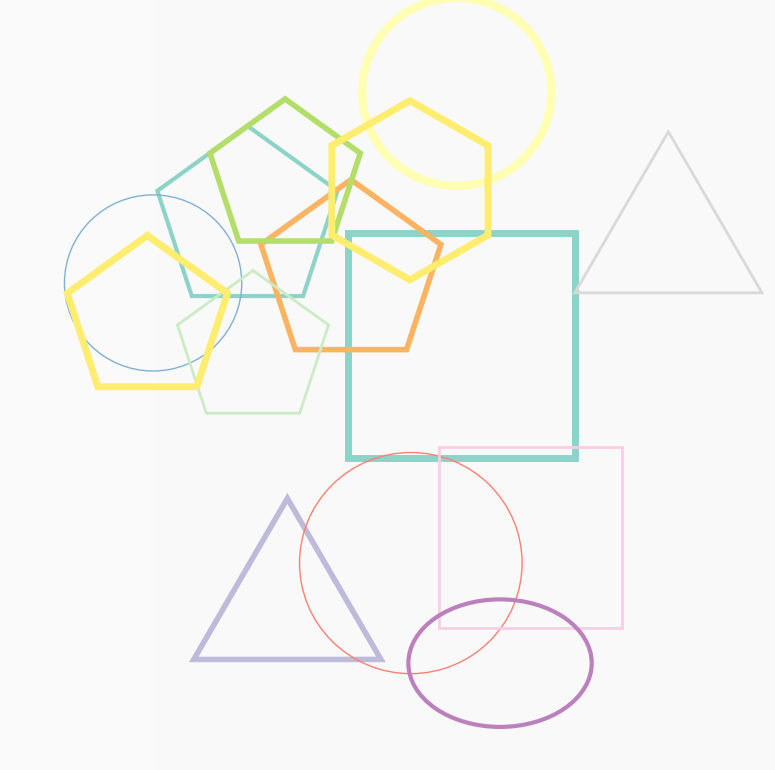[{"shape": "pentagon", "thickness": 1.5, "radius": 0.61, "center": [0.319, 0.714]}, {"shape": "square", "thickness": 2.5, "radius": 0.73, "center": [0.595, 0.551]}, {"shape": "circle", "thickness": 3, "radius": 0.61, "center": [0.589, 0.881]}, {"shape": "triangle", "thickness": 2, "radius": 0.7, "center": [0.371, 0.213]}, {"shape": "circle", "thickness": 0.5, "radius": 0.72, "center": [0.53, 0.269]}, {"shape": "circle", "thickness": 0.5, "radius": 0.57, "center": [0.198, 0.633]}, {"shape": "pentagon", "thickness": 2, "radius": 0.61, "center": [0.453, 0.645]}, {"shape": "pentagon", "thickness": 2, "radius": 0.51, "center": [0.368, 0.769]}, {"shape": "square", "thickness": 1, "radius": 0.59, "center": [0.685, 0.302]}, {"shape": "triangle", "thickness": 1, "radius": 0.7, "center": [0.862, 0.689]}, {"shape": "oval", "thickness": 1.5, "radius": 0.59, "center": [0.645, 0.139]}, {"shape": "pentagon", "thickness": 1, "radius": 0.51, "center": [0.326, 0.546]}, {"shape": "hexagon", "thickness": 2.5, "radius": 0.58, "center": [0.529, 0.753]}, {"shape": "pentagon", "thickness": 2.5, "radius": 0.54, "center": [0.19, 0.586]}]